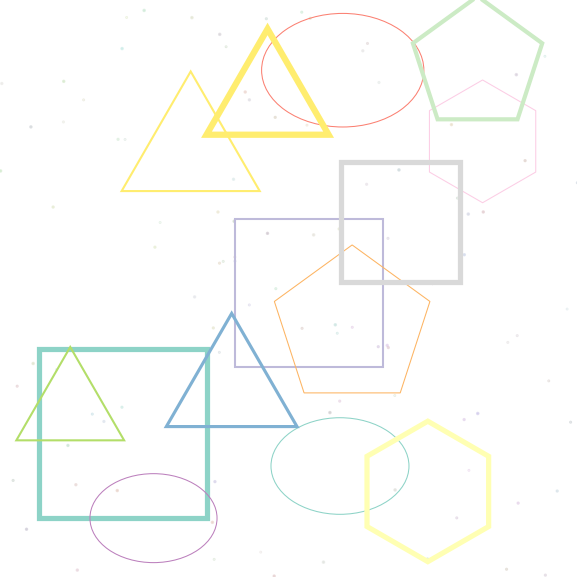[{"shape": "oval", "thickness": 0.5, "radius": 0.6, "center": [0.589, 0.192]}, {"shape": "square", "thickness": 2.5, "radius": 0.73, "center": [0.213, 0.249]}, {"shape": "hexagon", "thickness": 2.5, "radius": 0.61, "center": [0.741, 0.148]}, {"shape": "square", "thickness": 1, "radius": 0.64, "center": [0.535, 0.492]}, {"shape": "oval", "thickness": 0.5, "radius": 0.7, "center": [0.593, 0.878]}, {"shape": "triangle", "thickness": 1.5, "radius": 0.65, "center": [0.401, 0.326]}, {"shape": "pentagon", "thickness": 0.5, "radius": 0.71, "center": [0.61, 0.433]}, {"shape": "triangle", "thickness": 1, "radius": 0.54, "center": [0.122, 0.291]}, {"shape": "hexagon", "thickness": 0.5, "radius": 0.53, "center": [0.836, 0.754]}, {"shape": "square", "thickness": 2.5, "radius": 0.52, "center": [0.694, 0.615]}, {"shape": "oval", "thickness": 0.5, "radius": 0.55, "center": [0.266, 0.102]}, {"shape": "pentagon", "thickness": 2, "radius": 0.59, "center": [0.827, 0.888]}, {"shape": "triangle", "thickness": 3, "radius": 0.61, "center": [0.463, 0.827]}, {"shape": "triangle", "thickness": 1, "radius": 0.69, "center": [0.33, 0.737]}]